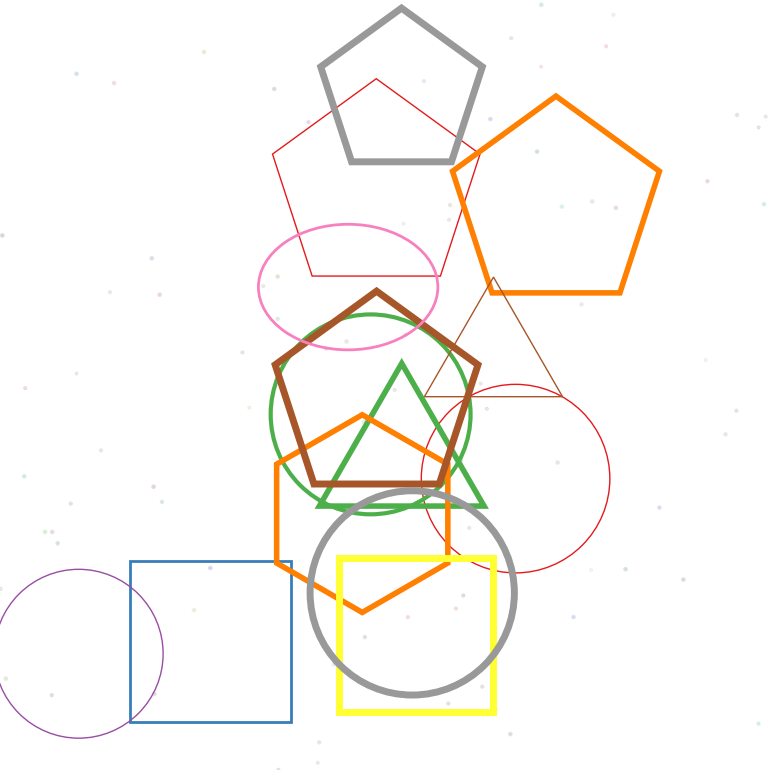[{"shape": "circle", "thickness": 0.5, "radius": 0.61, "center": [0.67, 0.378]}, {"shape": "pentagon", "thickness": 0.5, "radius": 0.71, "center": [0.489, 0.756]}, {"shape": "square", "thickness": 1, "radius": 0.52, "center": [0.273, 0.167]}, {"shape": "triangle", "thickness": 2, "radius": 0.62, "center": [0.522, 0.405]}, {"shape": "circle", "thickness": 1.5, "radius": 0.65, "center": [0.481, 0.462]}, {"shape": "circle", "thickness": 0.5, "radius": 0.55, "center": [0.102, 0.151]}, {"shape": "hexagon", "thickness": 2, "radius": 0.64, "center": [0.47, 0.333]}, {"shape": "pentagon", "thickness": 2, "radius": 0.71, "center": [0.722, 0.734]}, {"shape": "square", "thickness": 2.5, "radius": 0.5, "center": [0.54, 0.175]}, {"shape": "triangle", "thickness": 0.5, "radius": 0.52, "center": [0.641, 0.537]}, {"shape": "pentagon", "thickness": 2.5, "radius": 0.69, "center": [0.489, 0.483]}, {"shape": "oval", "thickness": 1, "radius": 0.58, "center": [0.452, 0.627]}, {"shape": "pentagon", "thickness": 2.5, "radius": 0.55, "center": [0.521, 0.879]}, {"shape": "circle", "thickness": 2.5, "radius": 0.66, "center": [0.535, 0.23]}]